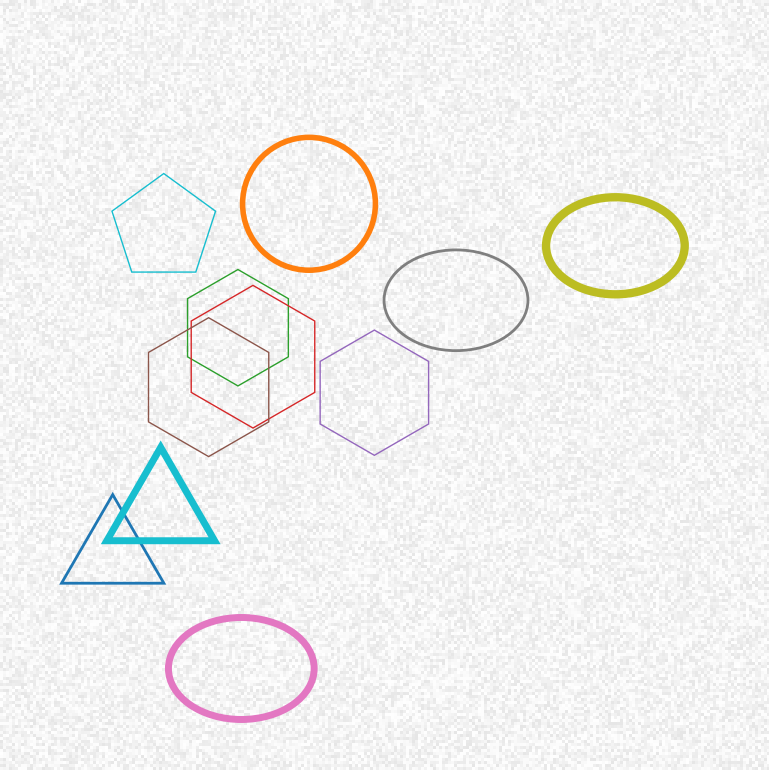[{"shape": "triangle", "thickness": 1, "radius": 0.38, "center": [0.146, 0.281]}, {"shape": "circle", "thickness": 2, "radius": 0.43, "center": [0.401, 0.735]}, {"shape": "hexagon", "thickness": 0.5, "radius": 0.38, "center": [0.309, 0.574]}, {"shape": "hexagon", "thickness": 0.5, "radius": 0.46, "center": [0.329, 0.537]}, {"shape": "hexagon", "thickness": 0.5, "radius": 0.41, "center": [0.486, 0.49]}, {"shape": "hexagon", "thickness": 0.5, "radius": 0.45, "center": [0.271, 0.497]}, {"shape": "oval", "thickness": 2.5, "radius": 0.47, "center": [0.313, 0.132]}, {"shape": "oval", "thickness": 1, "radius": 0.47, "center": [0.592, 0.61]}, {"shape": "oval", "thickness": 3, "radius": 0.45, "center": [0.799, 0.681]}, {"shape": "pentagon", "thickness": 0.5, "radius": 0.35, "center": [0.213, 0.704]}, {"shape": "triangle", "thickness": 2.5, "radius": 0.4, "center": [0.209, 0.338]}]